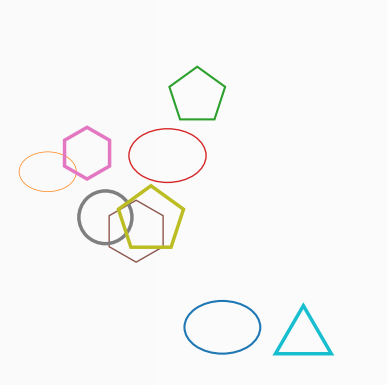[{"shape": "oval", "thickness": 1.5, "radius": 0.49, "center": [0.574, 0.15]}, {"shape": "oval", "thickness": 0.5, "radius": 0.37, "center": [0.123, 0.554]}, {"shape": "pentagon", "thickness": 1.5, "radius": 0.38, "center": [0.509, 0.751]}, {"shape": "oval", "thickness": 1, "radius": 0.5, "center": [0.432, 0.596]}, {"shape": "hexagon", "thickness": 1, "radius": 0.4, "center": [0.351, 0.399]}, {"shape": "hexagon", "thickness": 2.5, "radius": 0.34, "center": [0.225, 0.602]}, {"shape": "circle", "thickness": 2.5, "radius": 0.34, "center": [0.272, 0.436]}, {"shape": "pentagon", "thickness": 2.5, "radius": 0.44, "center": [0.39, 0.429]}, {"shape": "triangle", "thickness": 2.5, "radius": 0.42, "center": [0.783, 0.123]}]